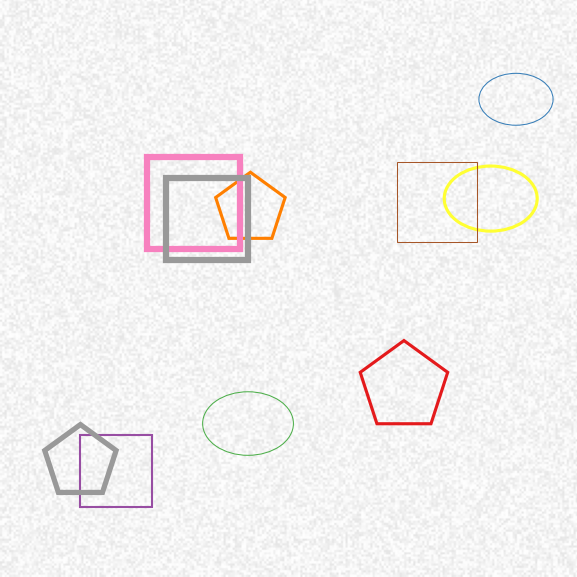[{"shape": "pentagon", "thickness": 1.5, "radius": 0.4, "center": [0.699, 0.33]}, {"shape": "oval", "thickness": 0.5, "radius": 0.32, "center": [0.894, 0.827]}, {"shape": "oval", "thickness": 0.5, "radius": 0.39, "center": [0.429, 0.266]}, {"shape": "square", "thickness": 1, "radius": 0.31, "center": [0.201, 0.183]}, {"shape": "pentagon", "thickness": 1.5, "radius": 0.32, "center": [0.434, 0.638]}, {"shape": "oval", "thickness": 1.5, "radius": 0.4, "center": [0.85, 0.655]}, {"shape": "square", "thickness": 0.5, "radius": 0.35, "center": [0.757, 0.649]}, {"shape": "square", "thickness": 3, "radius": 0.4, "center": [0.335, 0.647]}, {"shape": "pentagon", "thickness": 2.5, "radius": 0.32, "center": [0.139, 0.199]}, {"shape": "square", "thickness": 3, "radius": 0.35, "center": [0.358, 0.621]}]